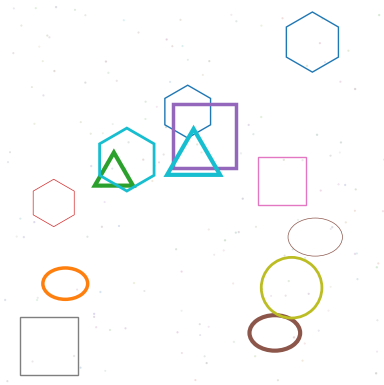[{"shape": "hexagon", "thickness": 1, "radius": 0.39, "center": [0.811, 0.891]}, {"shape": "hexagon", "thickness": 1, "radius": 0.34, "center": [0.488, 0.71]}, {"shape": "oval", "thickness": 2.5, "radius": 0.29, "center": [0.17, 0.263]}, {"shape": "triangle", "thickness": 3, "radius": 0.29, "center": [0.296, 0.547]}, {"shape": "hexagon", "thickness": 0.5, "radius": 0.31, "center": [0.14, 0.473]}, {"shape": "square", "thickness": 2.5, "radius": 0.41, "center": [0.53, 0.647]}, {"shape": "oval", "thickness": 3, "radius": 0.33, "center": [0.714, 0.135]}, {"shape": "oval", "thickness": 0.5, "radius": 0.35, "center": [0.819, 0.384]}, {"shape": "square", "thickness": 1, "radius": 0.31, "center": [0.732, 0.531]}, {"shape": "square", "thickness": 1, "radius": 0.38, "center": [0.127, 0.101]}, {"shape": "circle", "thickness": 2, "radius": 0.39, "center": [0.757, 0.253]}, {"shape": "triangle", "thickness": 3, "radius": 0.4, "center": [0.503, 0.586]}, {"shape": "hexagon", "thickness": 2, "radius": 0.41, "center": [0.329, 0.586]}]